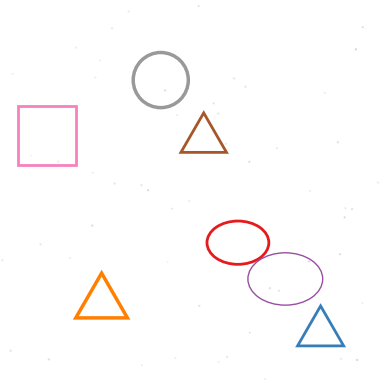[{"shape": "oval", "thickness": 2, "radius": 0.4, "center": [0.618, 0.37]}, {"shape": "triangle", "thickness": 2, "radius": 0.35, "center": [0.833, 0.136]}, {"shape": "oval", "thickness": 1, "radius": 0.49, "center": [0.741, 0.275]}, {"shape": "triangle", "thickness": 2.5, "radius": 0.39, "center": [0.264, 0.213]}, {"shape": "triangle", "thickness": 2, "radius": 0.34, "center": [0.529, 0.638]}, {"shape": "square", "thickness": 2, "radius": 0.38, "center": [0.122, 0.648]}, {"shape": "circle", "thickness": 2.5, "radius": 0.36, "center": [0.418, 0.792]}]